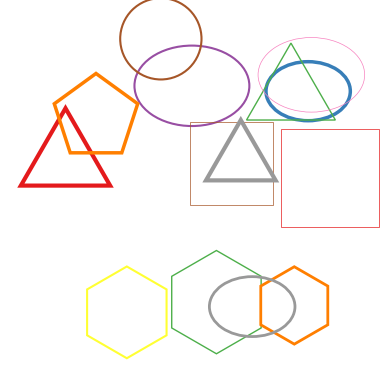[{"shape": "triangle", "thickness": 3, "radius": 0.67, "center": [0.17, 0.585]}, {"shape": "square", "thickness": 0.5, "radius": 0.64, "center": [0.858, 0.537]}, {"shape": "oval", "thickness": 2.5, "radius": 0.55, "center": [0.8, 0.763]}, {"shape": "triangle", "thickness": 1, "radius": 0.67, "center": [0.756, 0.755]}, {"shape": "hexagon", "thickness": 1, "radius": 0.67, "center": [0.562, 0.215]}, {"shape": "oval", "thickness": 1.5, "radius": 0.75, "center": [0.498, 0.777]}, {"shape": "pentagon", "thickness": 2.5, "radius": 0.57, "center": [0.249, 0.695]}, {"shape": "hexagon", "thickness": 2, "radius": 0.5, "center": [0.764, 0.207]}, {"shape": "hexagon", "thickness": 1.5, "radius": 0.6, "center": [0.329, 0.189]}, {"shape": "square", "thickness": 0.5, "radius": 0.54, "center": [0.602, 0.575]}, {"shape": "circle", "thickness": 1.5, "radius": 0.53, "center": [0.418, 0.899]}, {"shape": "oval", "thickness": 0.5, "radius": 0.69, "center": [0.809, 0.806]}, {"shape": "oval", "thickness": 2, "radius": 0.56, "center": [0.655, 0.204]}, {"shape": "triangle", "thickness": 3, "radius": 0.52, "center": [0.625, 0.584]}]